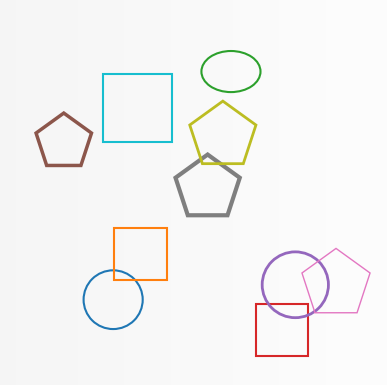[{"shape": "circle", "thickness": 1.5, "radius": 0.38, "center": [0.292, 0.222]}, {"shape": "square", "thickness": 1.5, "radius": 0.34, "center": [0.362, 0.34]}, {"shape": "oval", "thickness": 1.5, "radius": 0.38, "center": [0.596, 0.814]}, {"shape": "square", "thickness": 1.5, "radius": 0.34, "center": [0.728, 0.143]}, {"shape": "circle", "thickness": 2, "radius": 0.43, "center": [0.762, 0.26]}, {"shape": "pentagon", "thickness": 2.5, "radius": 0.38, "center": [0.165, 0.631]}, {"shape": "pentagon", "thickness": 1, "radius": 0.46, "center": [0.867, 0.262]}, {"shape": "pentagon", "thickness": 3, "radius": 0.44, "center": [0.536, 0.511]}, {"shape": "pentagon", "thickness": 2, "radius": 0.45, "center": [0.575, 0.648]}, {"shape": "square", "thickness": 1.5, "radius": 0.44, "center": [0.355, 0.72]}]